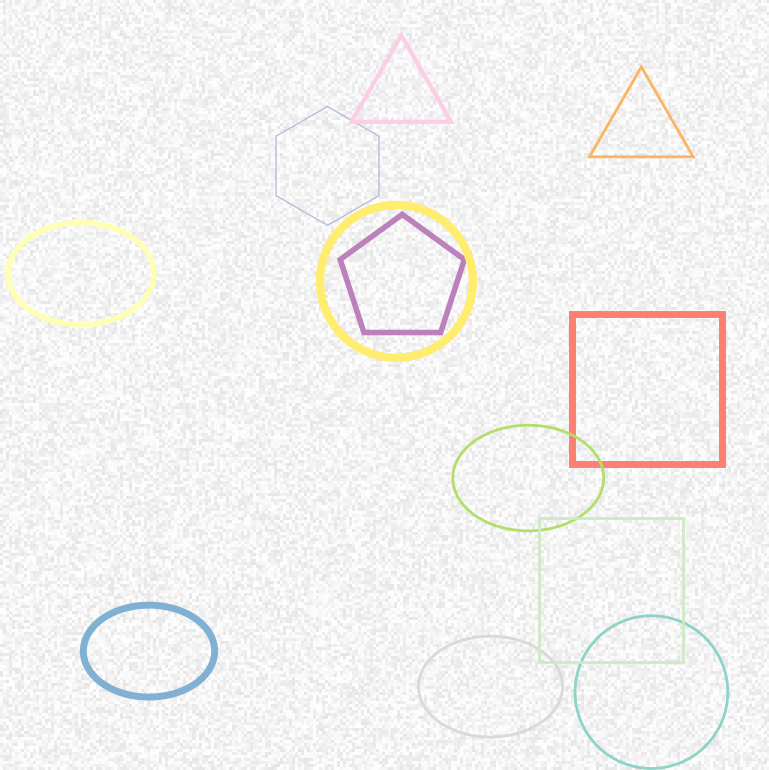[{"shape": "circle", "thickness": 1, "radius": 0.5, "center": [0.846, 0.101]}, {"shape": "oval", "thickness": 2, "radius": 0.47, "center": [0.105, 0.645]}, {"shape": "hexagon", "thickness": 0.5, "radius": 0.39, "center": [0.425, 0.785]}, {"shape": "square", "thickness": 2.5, "radius": 0.48, "center": [0.84, 0.495]}, {"shape": "oval", "thickness": 2.5, "radius": 0.43, "center": [0.194, 0.154]}, {"shape": "triangle", "thickness": 1, "radius": 0.39, "center": [0.833, 0.835]}, {"shape": "oval", "thickness": 1, "radius": 0.49, "center": [0.686, 0.379]}, {"shape": "triangle", "thickness": 1.5, "radius": 0.37, "center": [0.521, 0.879]}, {"shape": "oval", "thickness": 1, "radius": 0.47, "center": [0.637, 0.108]}, {"shape": "pentagon", "thickness": 2, "radius": 0.42, "center": [0.522, 0.637]}, {"shape": "square", "thickness": 1, "radius": 0.47, "center": [0.793, 0.233]}, {"shape": "circle", "thickness": 3, "radius": 0.5, "center": [0.515, 0.635]}]